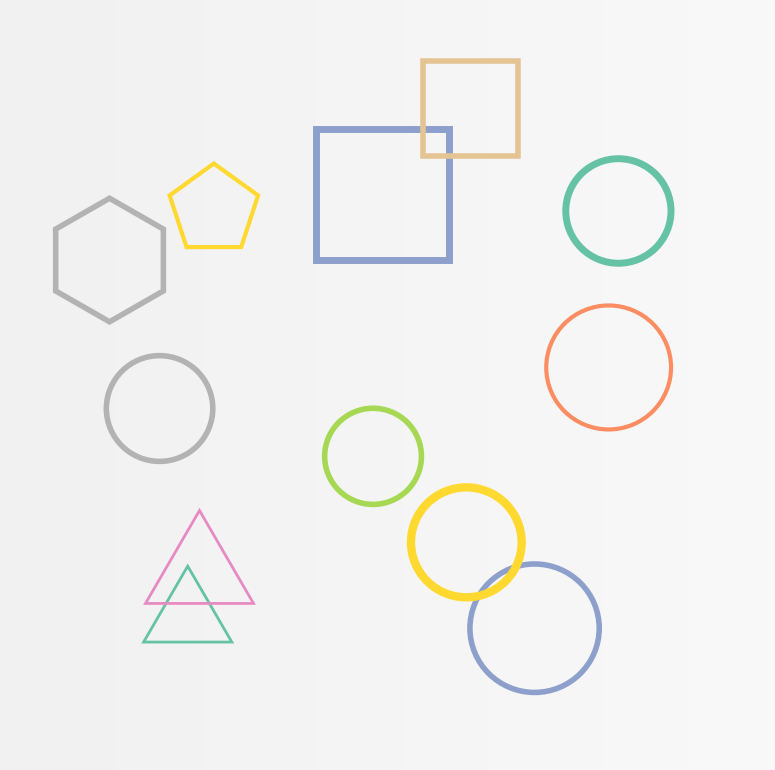[{"shape": "circle", "thickness": 2.5, "radius": 0.34, "center": [0.798, 0.726]}, {"shape": "triangle", "thickness": 1, "radius": 0.33, "center": [0.242, 0.199]}, {"shape": "circle", "thickness": 1.5, "radius": 0.4, "center": [0.785, 0.523]}, {"shape": "square", "thickness": 2.5, "radius": 0.43, "center": [0.494, 0.748]}, {"shape": "circle", "thickness": 2, "radius": 0.42, "center": [0.69, 0.184]}, {"shape": "triangle", "thickness": 1, "radius": 0.4, "center": [0.257, 0.257]}, {"shape": "circle", "thickness": 2, "radius": 0.31, "center": [0.481, 0.407]}, {"shape": "pentagon", "thickness": 1.5, "radius": 0.3, "center": [0.276, 0.728]}, {"shape": "circle", "thickness": 3, "radius": 0.36, "center": [0.602, 0.296]}, {"shape": "square", "thickness": 2, "radius": 0.31, "center": [0.607, 0.859]}, {"shape": "hexagon", "thickness": 2, "radius": 0.4, "center": [0.141, 0.662]}, {"shape": "circle", "thickness": 2, "radius": 0.34, "center": [0.206, 0.469]}]